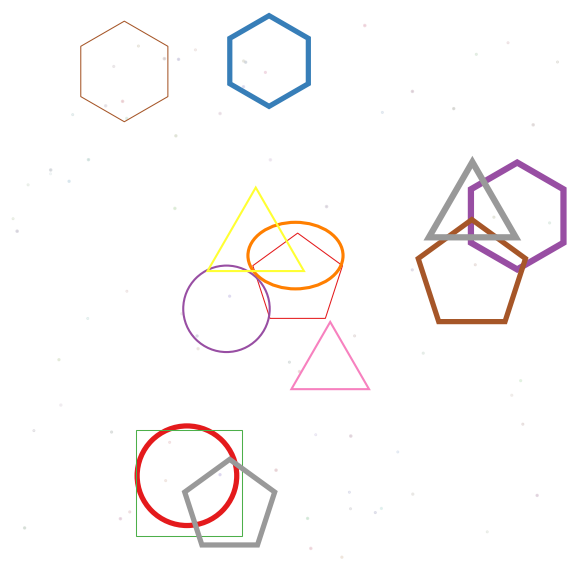[{"shape": "circle", "thickness": 2.5, "radius": 0.43, "center": [0.324, 0.175]}, {"shape": "pentagon", "thickness": 0.5, "radius": 0.41, "center": [0.515, 0.514]}, {"shape": "hexagon", "thickness": 2.5, "radius": 0.39, "center": [0.466, 0.893]}, {"shape": "square", "thickness": 0.5, "radius": 0.46, "center": [0.328, 0.163]}, {"shape": "hexagon", "thickness": 3, "radius": 0.46, "center": [0.896, 0.625]}, {"shape": "circle", "thickness": 1, "radius": 0.37, "center": [0.392, 0.464]}, {"shape": "oval", "thickness": 1.5, "radius": 0.41, "center": [0.512, 0.557]}, {"shape": "triangle", "thickness": 1, "radius": 0.48, "center": [0.443, 0.578]}, {"shape": "hexagon", "thickness": 0.5, "radius": 0.44, "center": [0.215, 0.875]}, {"shape": "pentagon", "thickness": 2.5, "radius": 0.49, "center": [0.817, 0.521]}, {"shape": "triangle", "thickness": 1, "radius": 0.39, "center": [0.572, 0.364]}, {"shape": "triangle", "thickness": 3, "radius": 0.43, "center": [0.818, 0.632]}, {"shape": "pentagon", "thickness": 2.5, "radius": 0.41, "center": [0.398, 0.122]}]